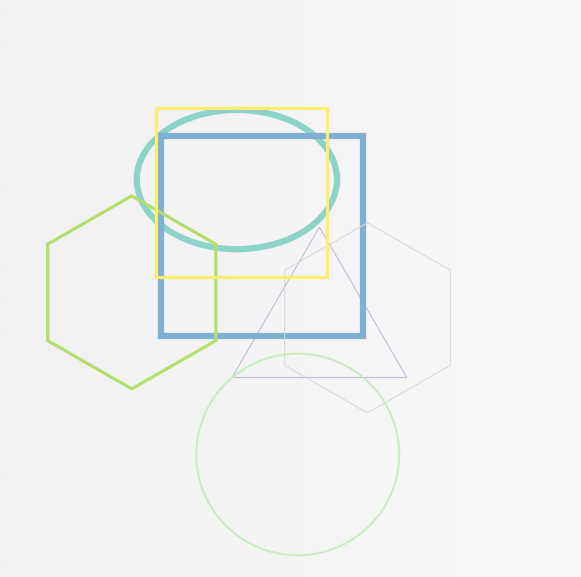[{"shape": "oval", "thickness": 3, "radius": 0.86, "center": [0.408, 0.688]}, {"shape": "triangle", "thickness": 0.5, "radius": 0.87, "center": [0.55, 0.432]}, {"shape": "square", "thickness": 3, "radius": 0.87, "center": [0.451, 0.59]}, {"shape": "hexagon", "thickness": 1.5, "radius": 0.84, "center": [0.227, 0.493]}, {"shape": "hexagon", "thickness": 0.5, "radius": 0.82, "center": [0.632, 0.449]}, {"shape": "circle", "thickness": 1, "radius": 0.87, "center": [0.512, 0.212]}, {"shape": "square", "thickness": 1.5, "radius": 0.73, "center": [0.415, 0.666]}]